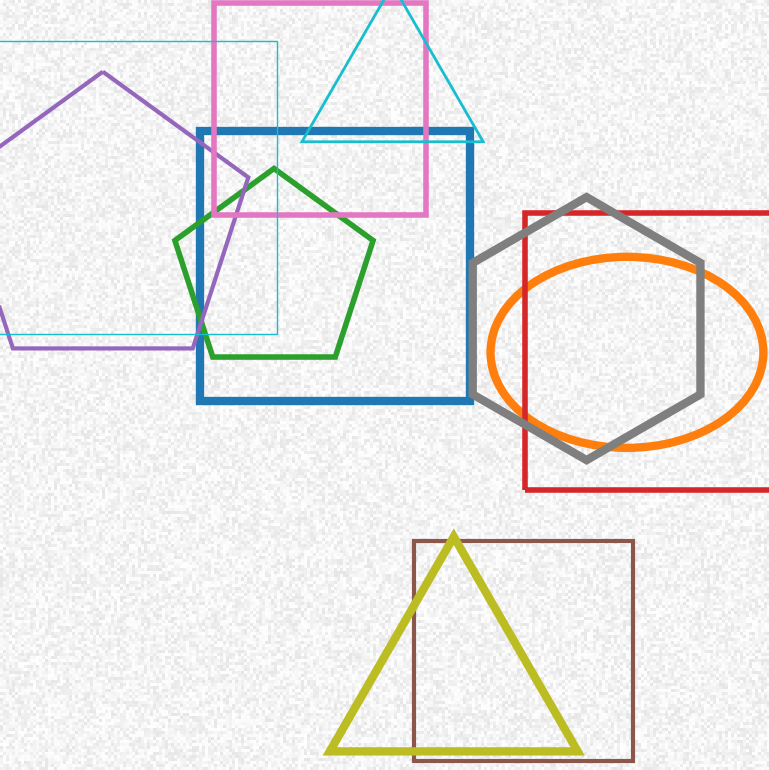[{"shape": "square", "thickness": 3, "radius": 0.88, "center": [0.435, 0.655]}, {"shape": "oval", "thickness": 3, "radius": 0.89, "center": [0.814, 0.542]}, {"shape": "pentagon", "thickness": 2, "radius": 0.68, "center": [0.356, 0.646]}, {"shape": "square", "thickness": 2, "radius": 0.9, "center": [0.862, 0.543]}, {"shape": "pentagon", "thickness": 1.5, "radius": 0.99, "center": [0.134, 0.708]}, {"shape": "square", "thickness": 1.5, "radius": 0.71, "center": [0.68, 0.155]}, {"shape": "square", "thickness": 2, "radius": 0.69, "center": [0.415, 0.858]}, {"shape": "hexagon", "thickness": 3, "radius": 0.85, "center": [0.762, 0.573]}, {"shape": "triangle", "thickness": 3, "radius": 0.93, "center": [0.589, 0.117]}, {"shape": "square", "thickness": 0.5, "radius": 0.95, "center": [0.169, 0.756]}, {"shape": "triangle", "thickness": 1, "radius": 0.68, "center": [0.51, 0.884]}]